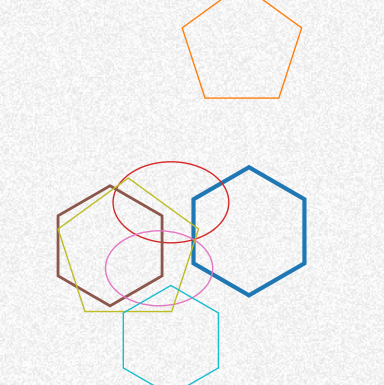[{"shape": "hexagon", "thickness": 3, "radius": 0.83, "center": [0.647, 0.399]}, {"shape": "pentagon", "thickness": 1, "radius": 0.82, "center": [0.628, 0.877]}, {"shape": "oval", "thickness": 1, "radius": 0.75, "center": [0.444, 0.475]}, {"shape": "hexagon", "thickness": 2, "radius": 0.78, "center": [0.286, 0.361]}, {"shape": "oval", "thickness": 1, "radius": 0.7, "center": [0.413, 0.303]}, {"shape": "pentagon", "thickness": 1, "radius": 0.96, "center": [0.333, 0.346]}, {"shape": "hexagon", "thickness": 1, "radius": 0.71, "center": [0.444, 0.116]}]